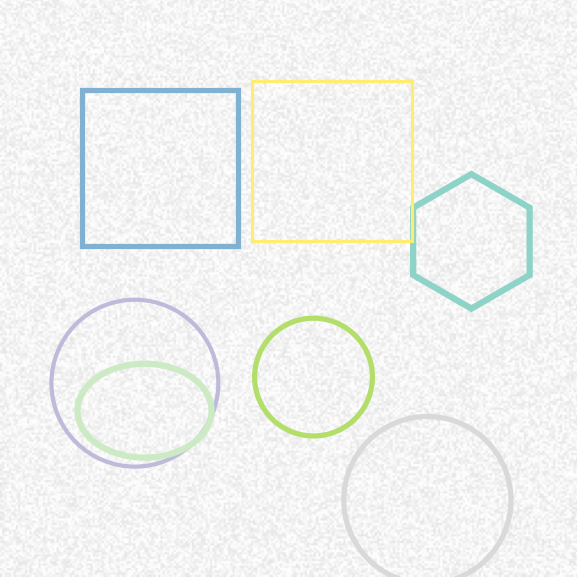[{"shape": "hexagon", "thickness": 3, "radius": 0.58, "center": [0.816, 0.581]}, {"shape": "circle", "thickness": 2, "radius": 0.72, "center": [0.234, 0.336]}, {"shape": "square", "thickness": 2.5, "radius": 0.67, "center": [0.277, 0.708]}, {"shape": "circle", "thickness": 2.5, "radius": 0.51, "center": [0.543, 0.346]}, {"shape": "circle", "thickness": 2.5, "radius": 0.72, "center": [0.74, 0.133]}, {"shape": "oval", "thickness": 3, "radius": 0.58, "center": [0.25, 0.288]}, {"shape": "square", "thickness": 1.5, "radius": 0.69, "center": [0.576, 0.72]}]